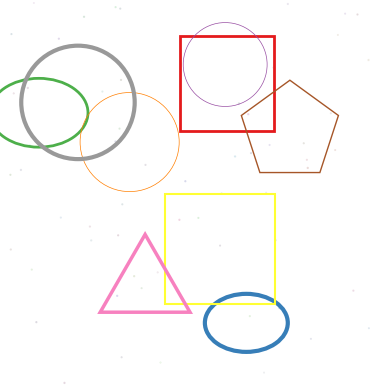[{"shape": "square", "thickness": 2, "radius": 0.61, "center": [0.59, 0.783]}, {"shape": "oval", "thickness": 3, "radius": 0.54, "center": [0.64, 0.161]}, {"shape": "oval", "thickness": 2, "radius": 0.64, "center": [0.101, 0.707]}, {"shape": "circle", "thickness": 0.5, "radius": 0.54, "center": [0.585, 0.832]}, {"shape": "circle", "thickness": 0.5, "radius": 0.64, "center": [0.337, 0.631]}, {"shape": "square", "thickness": 1.5, "radius": 0.71, "center": [0.572, 0.353]}, {"shape": "pentagon", "thickness": 1, "radius": 0.66, "center": [0.753, 0.659]}, {"shape": "triangle", "thickness": 2.5, "radius": 0.67, "center": [0.377, 0.256]}, {"shape": "circle", "thickness": 3, "radius": 0.74, "center": [0.203, 0.734]}]